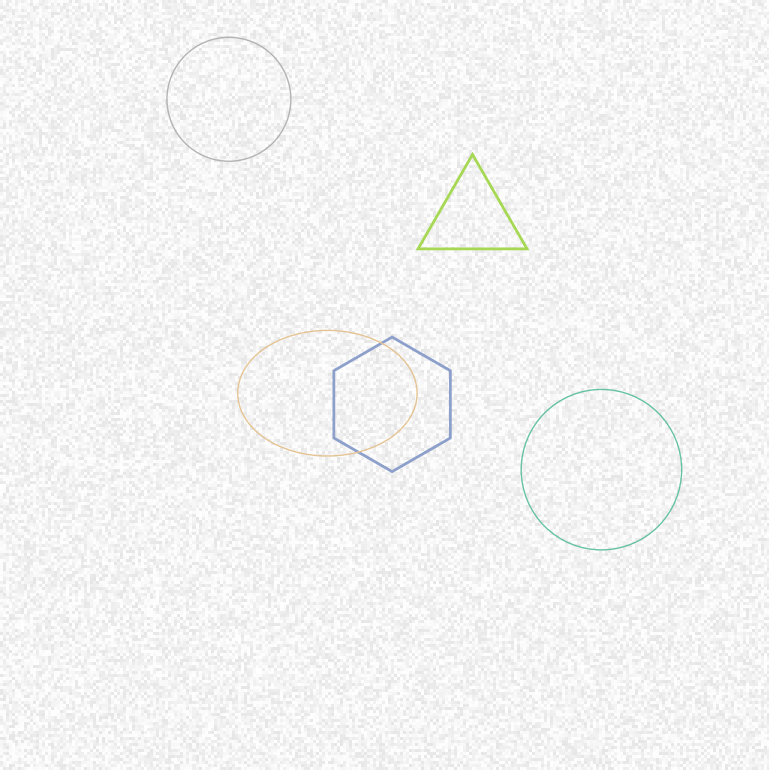[{"shape": "circle", "thickness": 0.5, "radius": 0.52, "center": [0.781, 0.39]}, {"shape": "hexagon", "thickness": 1, "radius": 0.44, "center": [0.509, 0.475]}, {"shape": "triangle", "thickness": 1, "radius": 0.41, "center": [0.614, 0.718]}, {"shape": "oval", "thickness": 0.5, "radius": 0.58, "center": [0.425, 0.489]}, {"shape": "circle", "thickness": 0.5, "radius": 0.4, "center": [0.297, 0.871]}]